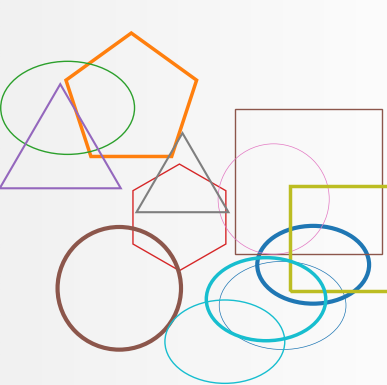[{"shape": "oval", "thickness": 0.5, "radius": 0.82, "center": [0.729, 0.207]}, {"shape": "oval", "thickness": 3, "radius": 0.72, "center": [0.808, 0.312]}, {"shape": "pentagon", "thickness": 2.5, "radius": 0.89, "center": [0.339, 0.737]}, {"shape": "oval", "thickness": 1, "radius": 0.86, "center": [0.175, 0.72]}, {"shape": "hexagon", "thickness": 1, "radius": 0.69, "center": [0.463, 0.435]}, {"shape": "triangle", "thickness": 1.5, "radius": 0.9, "center": [0.156, 0.601]}, {"shape": "square", "thickness": 1, "radius": 0.95, "center": [0.796, 0.529]}, {"shape": "circle", "thickness": 3, "radius": 0.8, "center": [0.308, 0.251]}, {"shape": "circle", "thickness": 0.5, "radius": 0.72, "center": [0.706, 0.483]}, {"shape": "triangle", "thickness": 1.5, "radius": 0.68, "center": [0.471, 0.517]}, {"shape": "square", "thickness": 2.5, "radius": 0.68, "center": [0.883, 0.381]}, {"shape": "oval", "thickness": 2.5, "radius": 0.77, "center": [0.687, 0.223]}, {"shape": "oval", "thickness": 1, "radius": 0.77, "center": [0.58, 0.113]}]